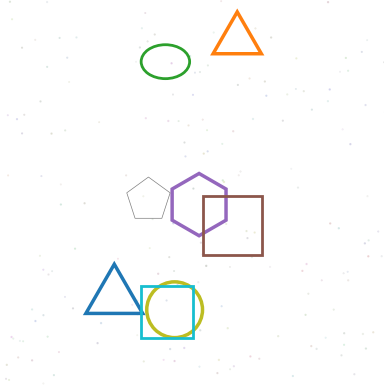[{"shape": "triangle", "thickness": 2.5, "radius": 0.43, "center": [0.297, 0.229]}, {"shape": "triangle", "thickness": 2.5, "radius": 0.36, "center": [0.616, 0.897]}, {"shape": "oval", "thickness": 2, "radius": 0.31, "center": [0.43, 0.84]}, {"shape": "hexagon", "thickness": 2.5, "radius": 0.4, "center": [0.517, 0.469]}, {"shape": "square", "thickness": 2, "radius": 0.38, "center": [0.604, 0.415]}, {"shape": "pentagon", "thickness": 0.5, "radius": 0.3, "center": [0.386, 0.481]}, {"shape": "circle", "thickness": 2.5, "radius": 0.36, "center": [0.454, 0.195]}, {"shape": "square", "thickness": 2, "radius": 0.34, "center": [0.434, 0.19]}]